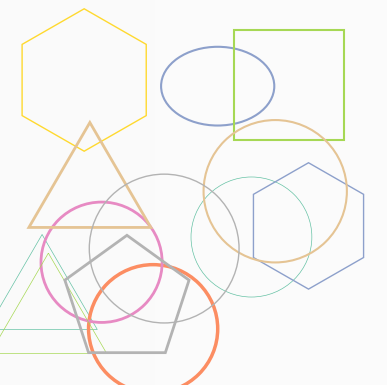[{"shape": "triangle", "thickness": 0.5, "radius": 0.82, "center": [0.109, 0.226]}, {"shape": "circle", "thickness": 0.5, "radius": 0.78, "center": [0.649, 0.384]}, {"shape": "circle", "thickness": 2.5, "radius": 0.83, "center": [0.395, 0.146]}, {"shape": "oval", "thickness": 1.5, "radius": 0.73, "center": [0.562, 0.776]}, {"shape": "hexagon", "thickness": 1, "radius": 0.82, "center": [0.796, 0.413]}, {"shape": "circle", "thickness": 2, "radius": 0.78, "center": [0.262, 0.319]}, {"shape": "square", "thickness": 1.5, "radius": 0.72, "center": [0.746, 0.779]}, {"shape": "triangle", "thickness": 0.5, "radius": 0.87, "center": [0.125, 0.169]}, {"shape": "hexagon", "thickness": 1, "radius": 0.92, "center": [0.217, 0.792]}, {"shape": "triangle", "thickness": 2, "radius": 0.91, "center": [0.232, 0.5]}, {"shape": "circle", "thickness": 1.5, "radius": 0.92, "center": [0.71, 0.503]}, {"shape": "circle", "thickness": 1, "radius": 0.97, "center": [0.424, 0.354]}, {"shape": "pentagon", "thickness": 2, "radius": 0.84, "center": [0.328, 0.22]}]